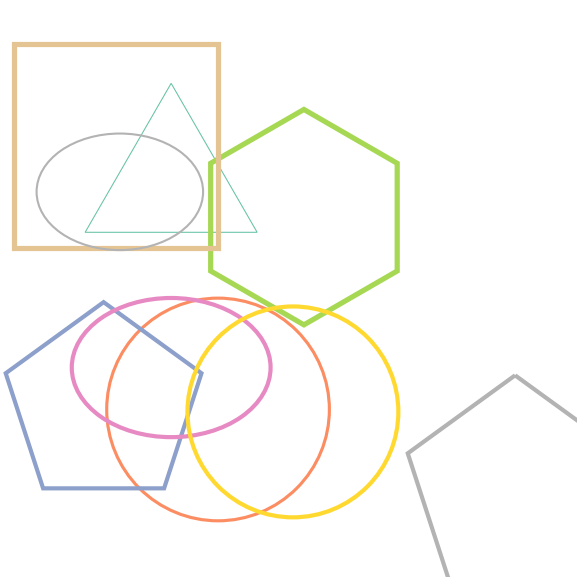[{"shape": "triangle", "thickness": 0.5, "radius": 0.86, "center": [0.296, 0.683]}, {"shape": "circle", "thickness": 1.5, "radius": 0.96, "center": [0.378, 0.29]}, {"shape": "pentagon", "thickness": 2, "radius": 0.89, "center": [0.179, 0.298]}, {"shape": "oval", "thickness": 2, "radius": 0.86, "center": [0.296, 0.363]}, {"shape": "hexagon", "thickness": 2.5, "radius": 0.93, "center": [0.526, 0.623]}, {"shape": "circle", "thickness": 2, "radius": 0.91, "center": [0.507, 0.286]}, {"shape": "square", "thickness": 2.5, "radius": 0.89, "center": [0.201, 0.746]}, {"shape": "oval", "thickness": 1, "radius": 0.72, "center": [0.208, 0.667]}, {"shape": "pentagon", "thickness": 2, "radius": 0.98, "center": [0.892, 0.154]}]